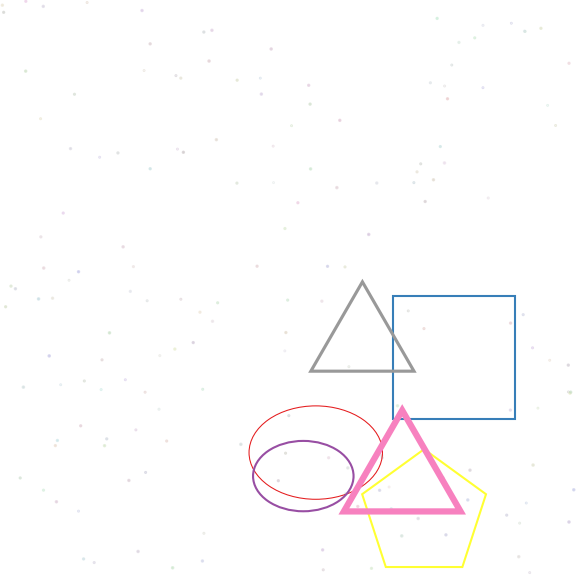[{"shape": "oval", "thickness": 0.5, "radius": 0.58, "center": [0.547, 0.215]}, {"shape": "square", "thickness": 1, "radius": 0.53, "center": [0.786, 0.38]}, {"shape": "oval", "thickness": 1, "radius": 0.44, "center": [0.525, 0.175]}, {"shape": "pentagon", "thickness": 1, "radius": 0.56, "center": [0.734, 0.109]}, {"shape": "triangle", "thickness": 3, "radius": 0.58, "center": [0.696, 0.172]}, {"shape": "triangle", "thickness": 1.5, "radius": 0.52, "center": [0.628, 0.408]}]